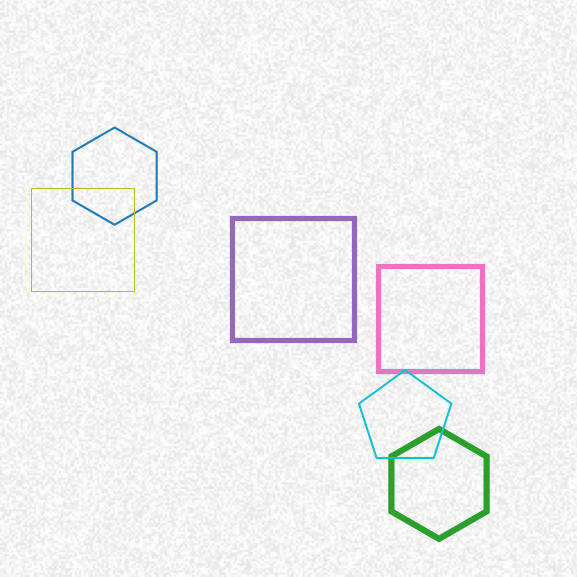[{"shape": "hexagon", "thickness": 1, "radius": 0.42, "center": [0.198, 0.694]}, {"shape": "hexagon", "thickness": 3, "radius": 0.48, "center": [0.76, 0.161]}, {"shape": "square", "thickness": 2.5, "radius": 0.53, "center": [0.507, 0.516]}, {"shape": "square", "thickness": 2.5, "radius": 0.45, "center": [0.745, 0.448]}, {"shape": "square", "thickness": 0.5, "radius": 0.44, "center": [0.143, 0.584]}, {"shape": "pentagon", "thickness": 1, "radius": 0.42, "center": [0.702, 0.274]}]